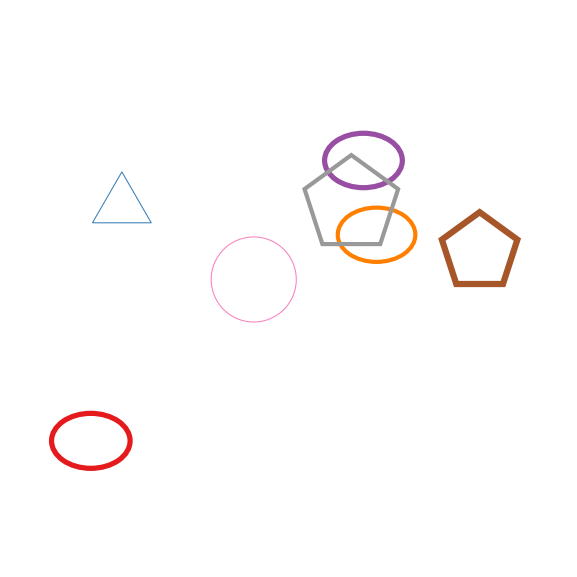[{"shape": "oval", "thickness": 2.5, "radius": 0.34, "center": [0.157, 0.236]}, {"shape": "triangle", "thickness": 0.5, "radius": 0.29, "center": [0.211, 0.643]}, {"shape": "oval", "thickness": 2.5, "radius": 0.34, "center": [0.629, 0.721]}, {"shape": "oval", "thickness": 2, "radius": 0.34, "center": [0.652, 0.593]}, {"shape": "pentagon", "thickness": 3, "radius": 0.34, "center": [0.831, 0.563]}, {"shape": "circle", "thickness": 0.5, "radius": 0.37, "center": [0.439, 0.515]}, {"shape": "pentagon", "thickness": 2, "radius": 0.43, "center": [0.608, 0.645]}]